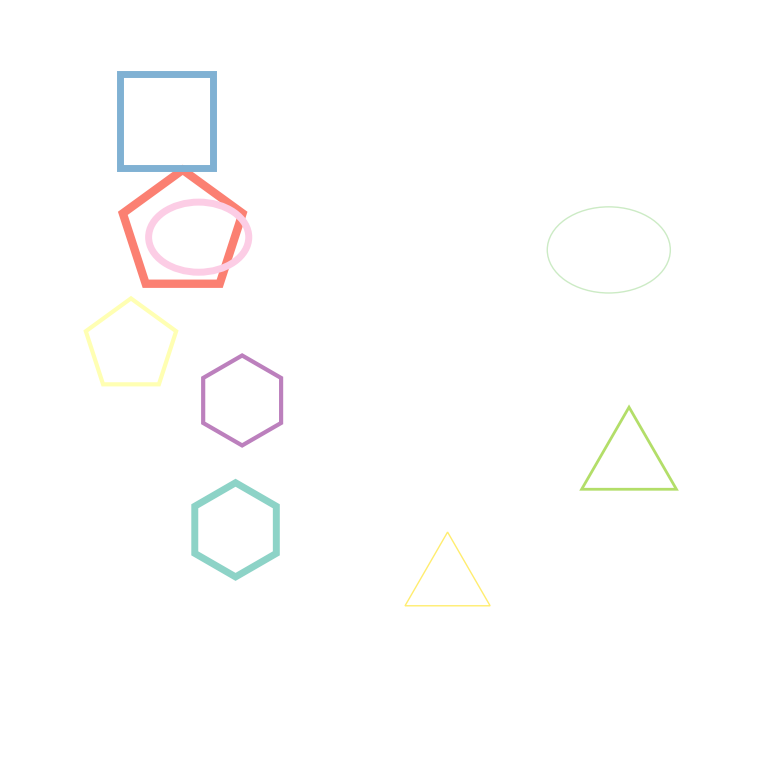[{"shape": "hexagon", "thickness": 2.5, "radius": 0.31, "center": [0.306, 0.312]}, {"shape": "pentagon", "thickness": 1.5, "radius": 0.31, "center": [0.17, 0.551]}, {"shape": "pentagon", "thickness": 3, "radius": 0.41, "center": [0.237, 0.698]}, {"shape": "square", "thickness": 2.5, "radius": 0.3, "center": [0.216, 0.843]}, {"shape": "triangle", "thickness": 1, "radius": 0.36, "center": [0.817, 0.4]}, {"shape": "oval", "thickness": 2.5, "radius": 0.33, "center": [0.258, 0.692]}, {"shape": "hexagon", "thickness": 1.5, "radius": 0.29, "center": [0.314, 0.48]}, {"shape": "oval", "thickness": 0.5, "radius": 0.4, "center": [0.791, 0.675]}, {"shape": "triangle", "thickness": 0.5, "radius": 0.32, "center": [0.581, 0.245]}]